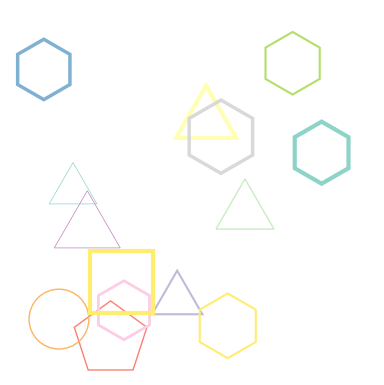[{"shape": "hexagon", "thickness": 3, "radius": 0.4, "center": [0.835, 0.603]}, {"shape": "triangle", "thickness": 0.5, "radius": 0.36, "center": [0.19, 0.506]}, {"shape": "triangle", "thickness": 3, "radius": 0.45, "center": [0.535, 0.687]}, {"shape": "triangle", "thickness": 1.5, "radius": 0.38, "center": [0.46, 0.222]}, {"shape": "pentagon", "thickness": 1, "radius": 0.5, "center": [0.287, 0.119]}, {"shape": "hexagon", "thickness": 2.5, "radius": 0.39, "center": [0.114, 0.82]}, {"shape": "circle", "thickness": 1, "radius": 0.39, "center": [0.153, 0.171]}, {"shape": "hexagon", "thickness": 1.5, "radius": 0.41, "center": [0.76, 0.836]}, {"shape": "hexagon", "thickness": 2, "radius": 0.38, "center": [0.322, 0.194]}, {"shape": "hexagon", "thickness": 2.5, "radius": 0.48, "center": [0.574, 0.645]}, {"shape": "triangle", "thickness": 0.5, "radius": 0.49, "center": [0.227, 0.406]}, {"shape": "triangle", "thickness": 1, "radius": 0.43, "center": [0.636, 0.448]}, {"shape": "hexagon", "thickness": 1.5, "radius": 0.42, "center": [0.592, 0.154]}, {"shape": "square", "thickness": 3, "radius": 0.41, "center": [0.316, 0.267]}]